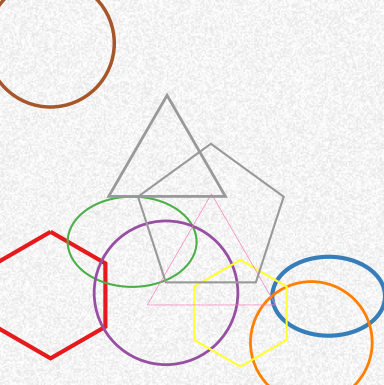[{"shape": "hexagon", "thickness": 3, "radius": 0.82, "center": [0.131, 0.234]}, {"shape": "oval", "thickness": 3, "radius": 0.73, "center": [0.854, 0.231]}, {"shape": "oval", "thickness": 1.5, "radius": 0.84, "center": [0.343, 0.372]}, {"shape": "circle", "thickness": 2, "radius": 0.93, "center": [0.431, 0.239]}, {"shape": "circle", "thickness": 2, "radius": 0.79, "center": [0.809, 0.111]}, {"shape": "hexagon", "thickness": 1.5, "radius": 0.69, "center": [0.625, 0.186]}, {"shape": "circle", "thickness": 2.5, "radius": 0.83, "center": [0.131, 0.888]}, {"shape": "triangle", "thickness": 0.5, "radius": 0.96, "center": [0.549, 0.304]}, {"shape": "triangle", "thickness": 2, "radius": 0.88, "center": [0.434, 0.577]}, {"shape": "pentagon", "thickness": 1.5, "radius": 0.99, "center": [0.548, 0.428]}]